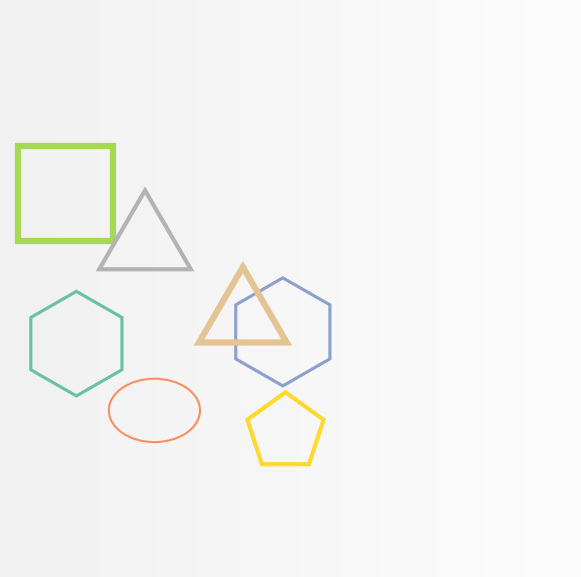[{"shape": "hexagon", "thickness": 1.5, "radius": 0.45, "center": [0.131, 0.404]}, {"shape": "oval", "thickness": 1, "radius": 0.39, "center": [0.266, 0.289]}, {"shape": "hexagon", "thickness": 1.5, "radius": 0.47, "center": [0.487, 0.424]}, {"shape": "square", "thickness": 3, "radius": 0.41, "center": [0.113, 0.664]}, {"shape": "pentagon", "thickness": 2, "radius": 0.34, "center": [0.491, 0.251]}, {"shape": "triangle", "thickness": 3, "radius": 0.44, "center": [0.418, 0.45]}, {"shape": "triangle", "thickness": 2, "radius": 0.46, "center": [0.249, 0.578]}]